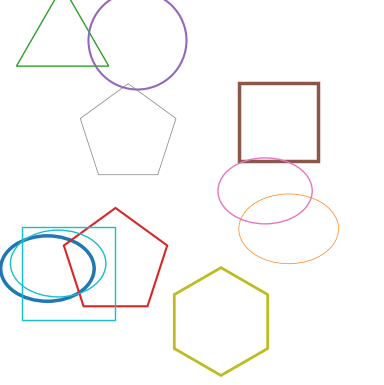[{"shape": "oval", "thickness": 2.5, "radius": 0.61, "center": [0.123, 0.302]}, {"shape": "oval", "thickness": 0.5, "radius": 0.65, "center": [0.75, 0.406]}, {"shape": "triangle", "thickness": 1, "radius": 0.69, "center": [0.163, 0.897]}, {"shape": "pentagon", "thickness": 1.5, "radius": 0.71, "center": [0.3, 0.319]}, {"shape": "circle", "thickness": 1.5, "radius": 0.64, "center": [0.357, 0.895]}, {"shape": "square", "thickness": 2.5, "radius": 0.51, "center": [0.724, 0.683]}, {"shape": "oval", "thickness": 1, "radius": 0.61, "center": [0.689, 0.504]}, {"shape": "pentagon", "thickness": 0.5, "radius": 0.65, "center": [0.333, 0.652]}, {"shape": "hexagon", "thickness": 2, "radius": 0.7, "center": [0.574, 0.165]}, {"shape": "square", "thickness": 1, "radius": 0.6, "center": [0.178, 0.29]}, {"shape": "oval", "thickness": 1, "radius": 0.62, "center": [0.151, 0.316]}]